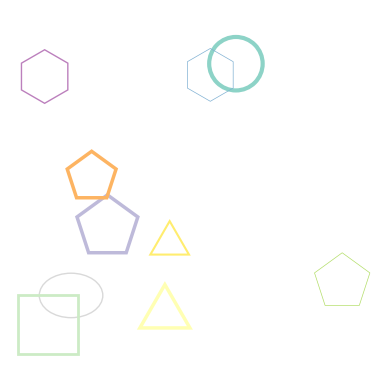[{"shape": "circle", "thickness": 3, "radius": 0.35, "center": [0.613, 0.835]}, {"shape": "triangle", "thickness": 2.5, "radius": 0.38, "center": [0.428, 0.186]}, {"shape": "pentagon", "thickness": 2.5, "radius": 0.42, "center": [0.279, 0.411]}, {"shape": "hexagon", "thickness": 0.5, "radius": 0.34, "center": [0.546, 0.805]}, {"shape": "pentagon", "thickness": 2.5, "radius": 0.33, "center": [0.238, 0.54]}, {"shape": "pentagon", "thickness": 0.5, "radius": 0.38, "center": [0.889, 0.268]}, {"shape": "oval", "thickness": 1, "radius": 0.41, "center": [0.185, 0.233]}, {"shape": "hexagon", "thickness": 1, "radius": 0.35, "center": [0.116, 0.801]}, {"shape": "square", "thickness": 2, "radius": 0.39, "center": [0.125, 0.157]}, {"shape": "triangle", "thickness": 1.5, "radius": 0.29, "center": [0.441, 0.368]}]